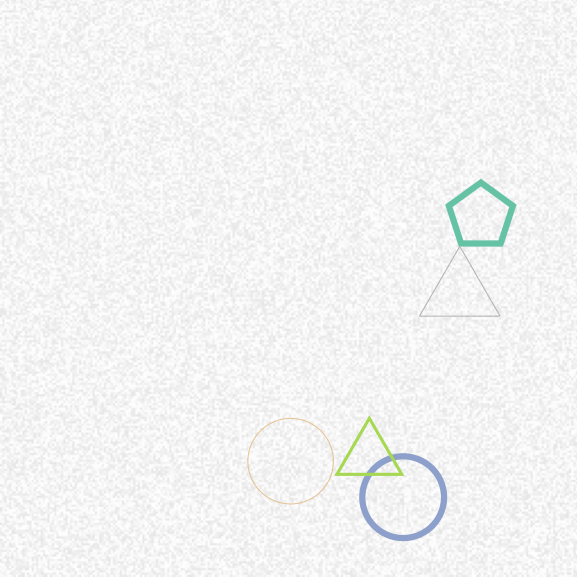[{"shape": "pentagon", "thickness": 3, "radius": 0.29, "center": [0.833, 0.625]}, {"shape": "circle", "thickness": 3, "radius": 0.35, "center": [0.698, 0.138]}, {"shape": "triangle", "thickness": 1.5, "radius": 0.32, "center": [0.64, 0.21]}, {"shape": "circle", "thickness": 0.5, "radius": 0.37, "center": [0.503, 0.201]}, {"shape": "triangle", "thickness": 0.5, "radius": 0.4, "center": [0.796, 0.492]}]